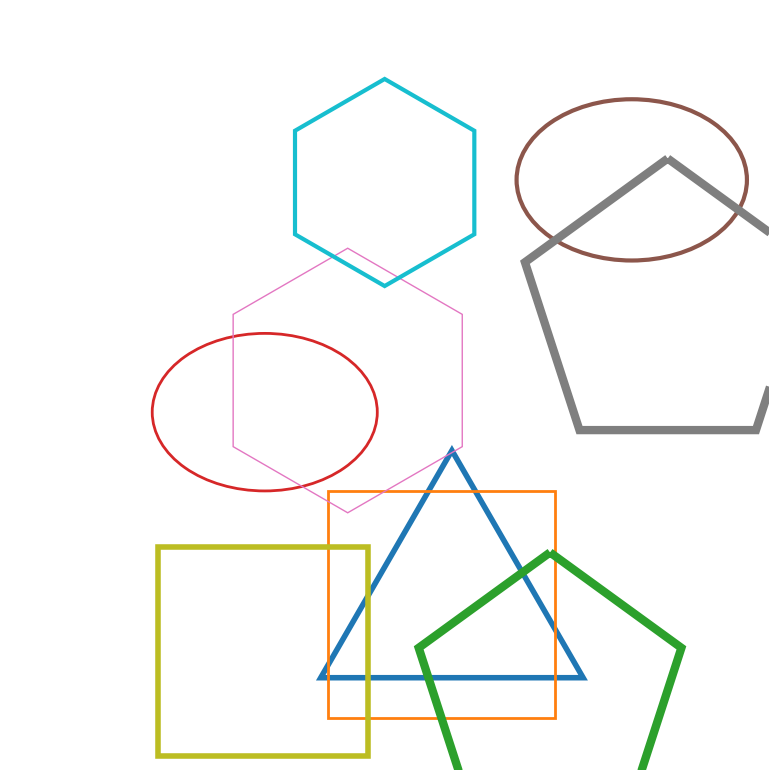[{"shape": "triangle", "thickness": 2, "radius": 0.98, "center": [0.587, 0.218]}, {"shape": "square", "thickness": 1, "radius": 0.74, "center": [0.573, 0.214]}, {"shape": "pentagon", "thickness": 3, "radius": 0.9, "center": [0.714, 0.103]}, {"shape": "oval", "thickness": 1, "radius": 0.73, "center": [0.344, 0.465]}, {"shape": "oval", "thickness": 1.5, "radius": 0.75, "center": [0.82, 0.766]}, {"shape": "hexagon", "thickness": 0.5, "radius": 0.86, "center": [0.452, 0.506]}, {"shape": "pentagon", "thickness": 3, "radius": 0.97, "center": [0.867, 0.599]}, {"shape": "square", "thickness": 2, "radius": 0.68, "center": [0.341, 0.154]}, {"shape": "hexagon", "thickness": 1.5, "radius": 0.67, "center": [0.5, 0.763]}]